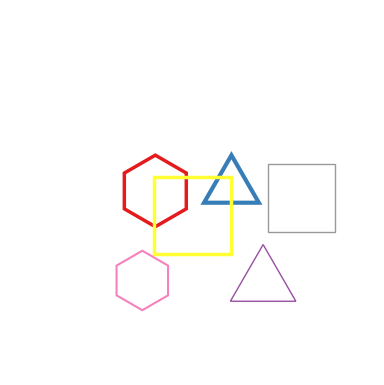[{"shape": "hexagon", "thickness": 2.5, "radius": 0.46, "center": [0.403, 0.504]}, {"shape": "triangle", "thickness": 3, "radius": 0.41, "center": [0.601, 0.515]}, {"shape": "triangle", "thickness": 1, "radius": 0.49, "center": [0.683, 0.267]}, {"shape": "square", "thickness": 2.5, "radius": 0.5, "center": [0.5, 0.441]}, {"shape": "hexagon", "thickness": 1.5, "radius": 0.39, "center": [0.37, 0.272]}, {"shape": "square", "thickness": 1, "radius": 0.44, "center": [0.783, 0.486]}]